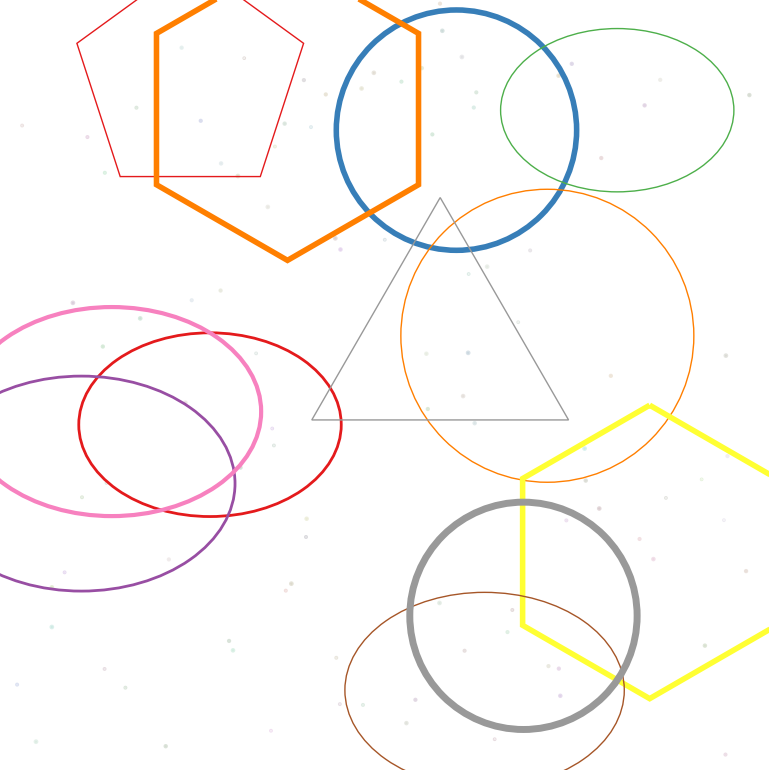[{"shape": "pentagon", "thickness": 0.5, "radius": 0.77, "center": [0.247, 0.896]}, {"shape": "oval", "thickness": 1, "radius": 0.85, "center": [0.273, 0.448]}, {"shape": "circle", "thickness": 2, "radius": 0.78, "center": [0.593, 0.831]}, {"shape": "oval", "thickness": 0.5, "radius": 0.76, "center": [0.802, 0.857]}, {"shape": "oval", "thickness": 1, "radius": 1.0, "center": [0.106, 0.372]}, {"shape": "circle", "thickness": 0.5, "radius": 0.95, "center": [0.711, 0.564]}, {"shape": "hexagon", "thickness": 2, "radius": 0.98, "center": [0.373, 0.858]}, {"shape": "hexagon", "thickness": 2, "radius": 0.95, "center": [0.844, 0.283]}, {"shape": "oval", "thickness": 0.5, "radius": 0.91, "center": [0.629, 0.104]}, {"shape": "oval", "thickness": 1.5, "radius": 0.97, "center": [0.145, 0.465]}, {"shape": "triangle", "thickness": 0.5, "radius": 0.96, "center": [0.572, 0.551]}, {"shape": "circle", "thickness": 2.5, "radius": 0.74, "center": [0.68, 0.2]}]